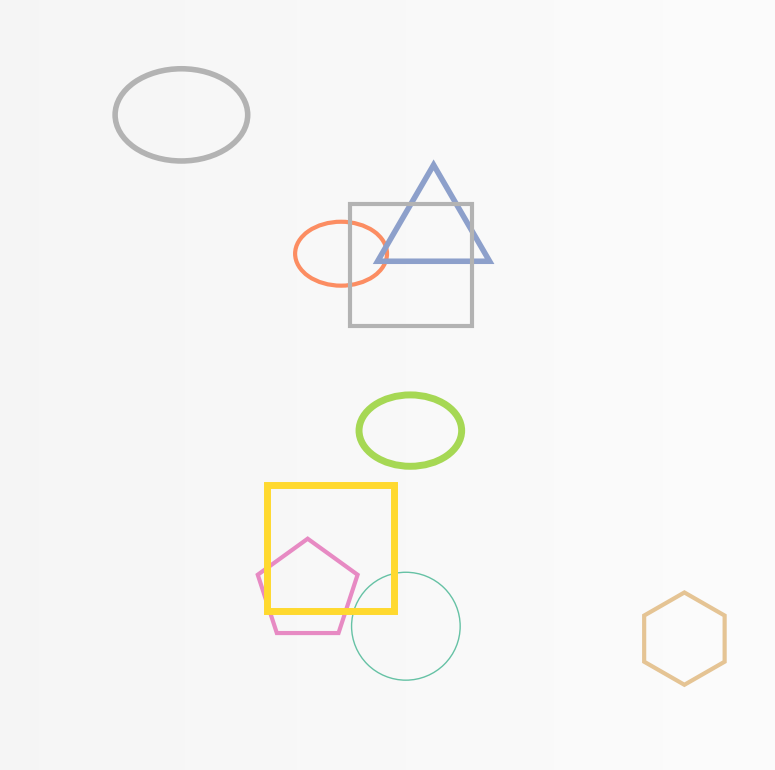[{"shape": "circle", "thickness": 0.5, "radius": 0.35, "center": [0.524, 0.187]}, {"shape": "oval", "thickness": 1.5, "radius": 0.3, "center": [0.44, 0.671]}, {"shape": "triangle", "thickness": 2, "radius": 0.42, "center": [0.559, 0.702]}, {"shape": "pentagon", "thickness": 1.5, "radius": 0.34, "center": [0.397, 0.233]}, {"shape": "oval", "thickness": 2.5, "radius": 0.33, "center": [0.529, 0.441]}, {"shape": "square", "thickness": 2.5, "radius": 0.41, "center": [0.426, 0.288]}, {"shape": "hexagon", "thickness": 1.5, "radius": 0.3, "center": [0.883, 0.171]}, {"shape": "oval", "thickness": 2, "radius": 0.43, "center": [0.234, 0.851]}, {"shape": "square", "thickness": 1.5, "radius": 0.4, "center": [0.53, 0.656]}]